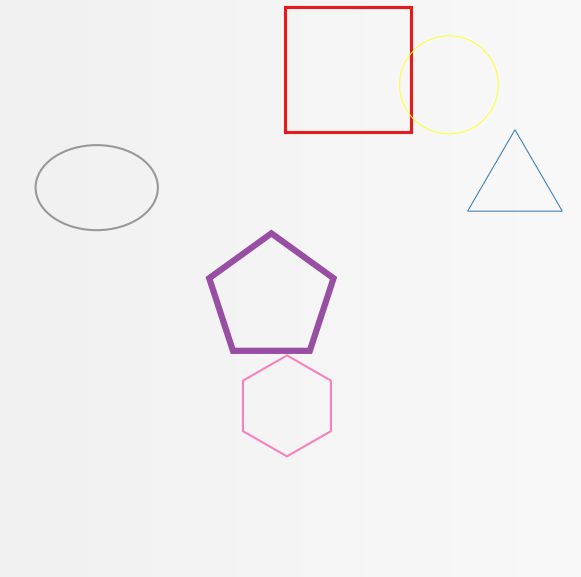[{"shape": "square", "thickness": 1.5, "radius": 0.54, "center": [0.599, 0.879]}, {"shape": "triangle", "thickness": 0.5, "radius": 0.47, "center": [0.886, 0.681]}, {"shape": "pentagon", "thickness": 3, "radius": 0.56, "center": [0.467, 0.483]}, {"shape": "circle", "thickness": 0.5, "radius": 0.42, "center": [0.772, 0.852]}, {"shape": "hexagon", "thickness": 1, "radius": 0.44, "center": [0.494, 0.296]}, {"shape": "oval", "thickness": 1, "radius": 0.53, "center": [0.166, 0.674]}]